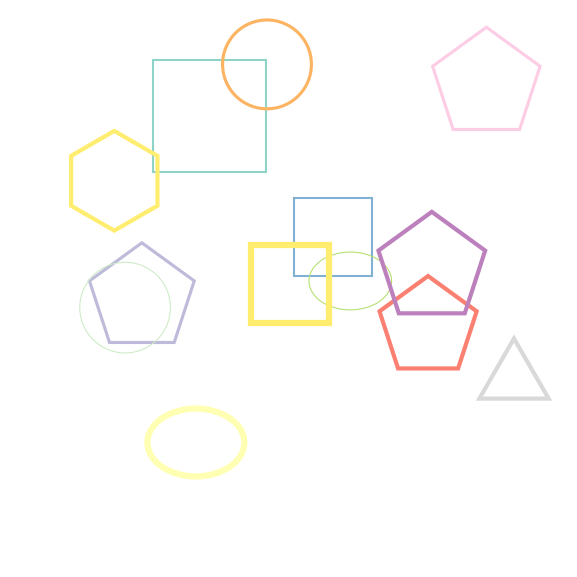[{"shape": "square", "thickness": 1, "radius": 0.49, "center": [0.363, 0.798]}, {"shape": "oval", "thickness": 3, "radius": 0.42, "center": [0.339, 0.233]}, {"shape": "pentagon", "thickness": 1.5, "radius": 0.48, "center": [0.246, 0.483]}, {"shape": "pentagon", "thickness": 2, "radius": 0.44, "center": [0.741, 0.433]}, {"shape": "square", "thickness": 1, "radius": 0.34, "center": [0.577, 0.588]}, {"shape": "circle", "thickness": 1.5, "radius": 0.38, "center": [0.462, 0.888]}, {"shape": "oval", "thickness": 0.5, "radius": 0.36, "center": [0.607, 0.513]}, {"shape": "pentagon", "thickness": 1.5, "radius": 0.49, "center": [0.842, 0.854]}, {"shape": "triangle", "thickness": 2, "radius": 0.35, "center": [0.89, 0.344]}, {"shape": "pentagon", "thickness": 2, "radius": 0.49, "center": [0.748, 0.535]}, {"shape": "circle", "thickness": 0.5, "radius": 0.39, "center": [0.217, 0.466]}, {"shape": "hexagon", "thickness": 2, "radius": 0.43, "center": [0.198, 0.686]}, {"shape": "square", "thickness": 3, "radius": 0.34, "center": [0.502, 0.507]}]